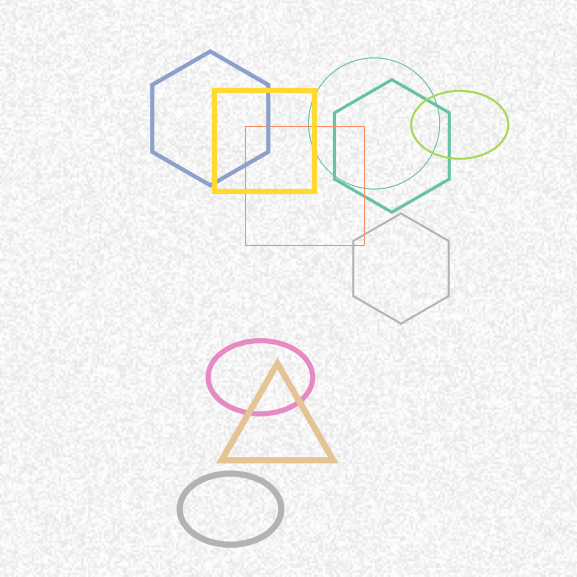[{"shape": "hexagon", "thickness": 1.5, "radius": 0.57, "center": [0.679, 0.746]}, {"shape": "circle", "thickness": 0.5, "radius": 0.57, "center": [0.648, 0.785]}, {"shape": "square", "thickness": 0.5, "radius": 0.52, "center": [0.527, 0.678]}, {"shape": "hexagon", "thickness": 2, "radius": 0.58, "center": [0.364, 0.794]}, {"shape": "oval", "thickness": 2.5, "radius": 0.45, "center": [0.451, 0.346]}, {"shape": "oval", "thickness": 1, "radius": 0.42, "center": [0.796, 0.783]}, {"shape": "square", "thickness": 2.5, "radius": 0.44, "center": [0.457, 0.756]}, {"shape": "triangle", "thickness": 3, "radius": 0.56, "center": [0.48, 0.258]}, {"shape": "oval", "thickness": 3, "radius": 0.44, "center": [0.399, 0.118]}, {"shape": "hexagon", "thickness": 1, "radius": 0.48, "center": [0.694, 0.534]}]